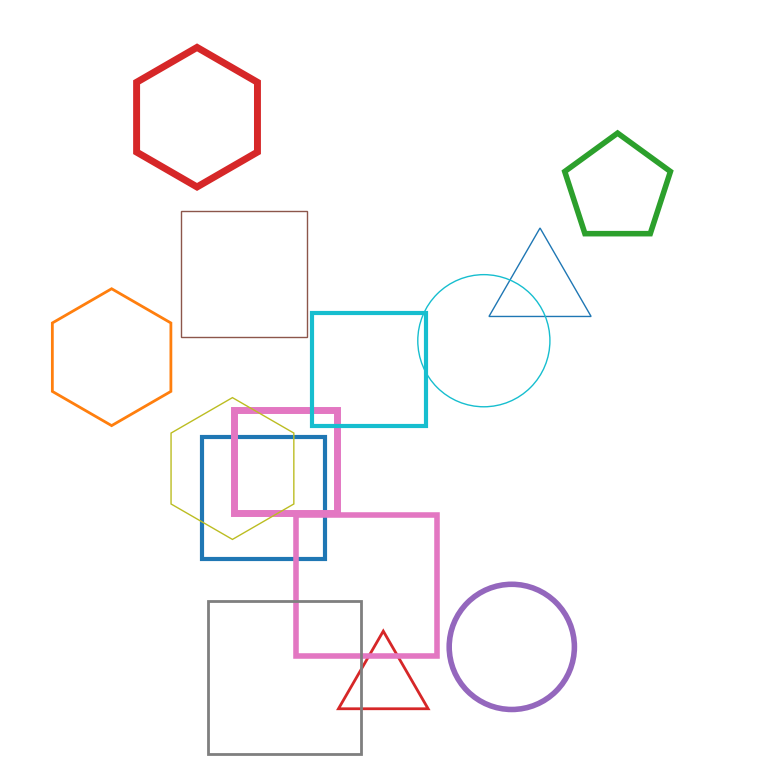[{"shape": "triangle", "thickness": 0.5, "radius": 0.38, "center": [0.701, 0.627]}, {"shape": "square", "thickness": 1.5, "radius": 0.4, "center": [0.342, 0.353]}, {"shape": "hexagon", "thickness": 1, "radius": 0.44, "center": [0.145, 0.536]}, {"shape": "pentagon", "thickness": 2, "radius": 0.36, "center": [0.802, 0.755]}, {"shape": "triangle", "thickness": 1, "radius": 0.34, "center": [0.498, 0.113]}, {"shape": "hexagon", "thickness": 2.5, "radius": 0.45, "center": [0.256, 0.848]}, {"shape": "circle", "thickness": 2, "radius": 0.41, "center": [0.665, 0.16]}, {"shape": "square", "thickness": 0.5, "radius": 0.41, "center": [0.317, 0.644]}, {"shape": "square", "thickness": 2.5, "radius": 0.34, "center": [0.371, 0.4]}, {"shape": "square", "thickness": 2, "radius": 0.46, "center": [0.476, 0.24]}, {"shape": "square", "thickness": 1, "radius": 0.5, "center": [0.369, 0.12]}, {"shape": "hexagon", "thickness": 0.5, "radius": 0.46, "center": [0.302, 0.392]}, {"shape": "square", "thickness": 1.5, "radius": 0.37, "center": [0.479, 0.52]}, {"shape": "circle", "thickness": 0.5, "radius": 0.43, "center": [0.628, 0.558]}]